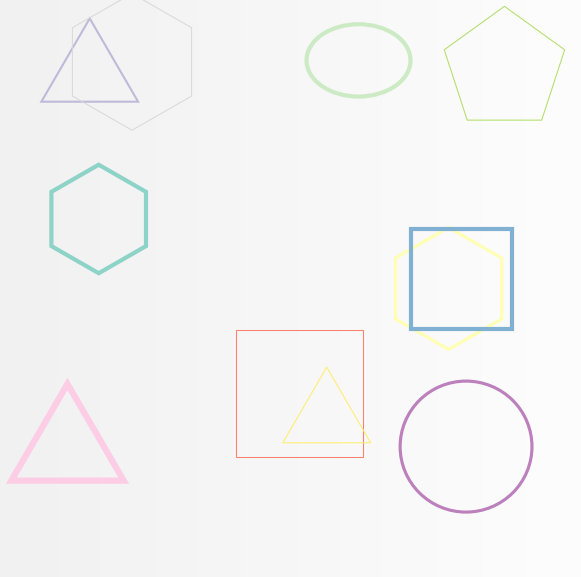[{"shape": "hexagon", "thickness": 2, "radius": 0.47, "center": [0.17, 0.62]}, {"shape": "hexagon", "thickness": 1.5, "radius": 0.53, "center": [0.772, 0.5]}, {"shape": "triangle", "thickness": 1, "radius": 0.48, "center": [0.154, 0.871]}, {"shape": "square", "thickness": 0.5, "radius": 0.55, "center": [0.515, 0.317]}, {"shape": "square", "thickness": 2, "radius": 0.43, "center": [0.794, 0.515]}, {"shape": "pentagon", "thickness": 0.5, "radius": 0.54, "center": [0.868, 0.879]}, {"shape": "triangle", "thickness": 3, "radius": 0.56, "center": [0.116, 0.223]}, {"shape": "hexagon", "thickness": 0.5, "radius": 0.59, "center": [0.227, 0.892]}, {"shape": "circle", "thickness": 1.5, "radius": 0.57, "center": [0.802, 0.226]}, {"shape": "oval", "thickness": 2, "radius": 0.45, "center": [0.617, 0.895]}, {"shape": "triangle", "thickness": 0.5, "radius": 0.44, "center": [0.562, 0.276]}]